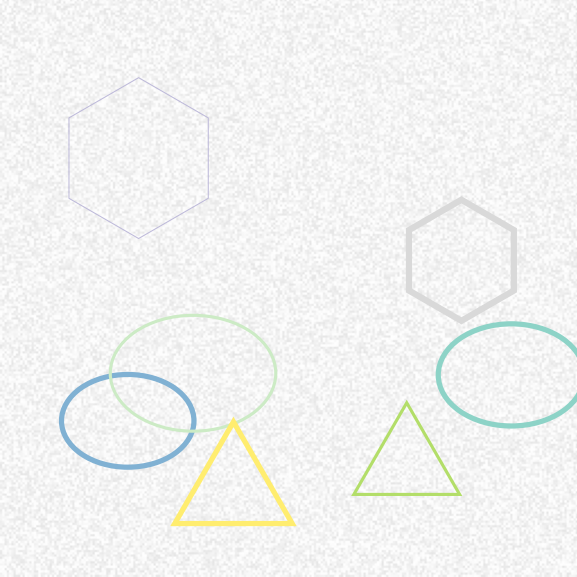[{"shape": "oval", "thickness": 2.5, "radius": 0.63, "center": [0.885, 0.35]}, {"shape": "hexagon", "thickness": 0.5, "radius": 0.7, "center": [0.24, 0.725]}, {"shape": "oval", "thickness": 2.5, "radius": 0.57, "center": [0.221, 0.27]}, {"shape": "triangle", "thickness": 1.5, "radius": 0.53, "center": [0.704, 0.196]}, {"shape": "hexagon", "thickness": 3, "radius": 0.52, "center": [0.799, 0.548]}, {"shape": "oval", "thickness": 1.5, "radius": 0.72, "center": [0.334, 0.353]}, {"shape": "triangle", "thickness": 2.5, "radius": 0.59, "center": [0.404, 0.151]}]